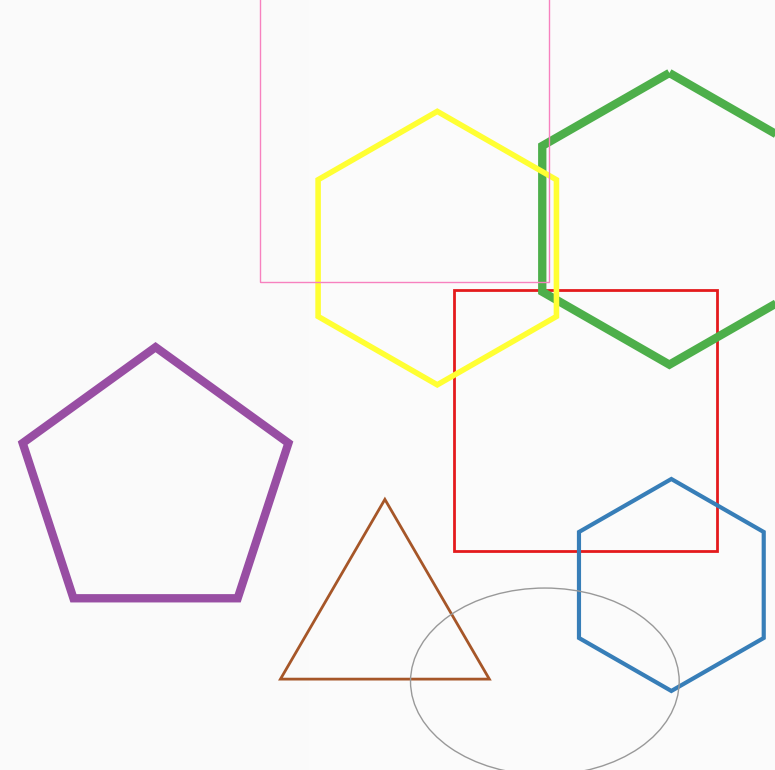[{"shape": "square", "thickness": 1, "radius": 0.85, "center": [0.755, 0.454]}, {"shape": "hexagon", "thickness": 1.5, "radius": 0.69, "center": [0.866, 0.24]}, {"shape": "hexagon", "thickness": 3, "radius": 0.95, "center": [0.864, 0.716]}, {"shape": "pentagon", "thickness": 3, "radius": 0.9, "center": [0.201, 0.369]}, {"shape": "hexagon", "thickness": 2, "radius": 0.89, "center": [0.564, 0.678]}, {"shape": "triangle", "thickness": 1, "radius": 0.78, "center": [0.497, 0.196]}, {"shape": "square", "thickness": 0.5, "radius": 0.93, "center": [0.522, 0.82]}, {"shape": "oval", "thickness": 0.5, "radius": 0.87, "center": [0.703, 0.115]}]